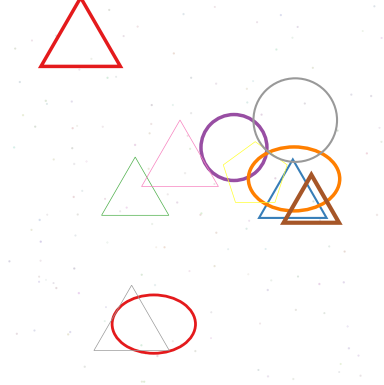[{"shape": "oval", "thickness": 2, "radius": 0.54, "center": [0.399, 0.158]}, {"shape": "triangle", "thickness": 2.5, "radius": 0.6, "center": [0.21, 0.887]}, {"shape": "triangle", "thickness": 1.5, "radius": 0.51, "center": [0.761, 0.485]}, {"shape": "triangle", "thickness": 0.5, "radius": 0.5, "center": [0.351, 0.491]}, {"shape": "circle", "thickness": 2.5, "radius": 0.43, "center": [0.608, 0.617]}, {"shape": "oval", "thickness": 2.5, "radius": 0.59, "center": [0.764, 0.535]}, {"shape": "pentagon", "thickness": 0.5, "radius": 0.44, "center": [0.663, 0.545]}, {"shape": "triangle", "thickness": 3, "radius": 0.42, "center": [0.809, 0.463]}, {"shape": "triangle", "thickness": 0.5, "radius": 0.58, "center": [0.468, 0.573]}, {"shape": "triangle", "thickness": 0.5, "radius": 0.57, "center": [0.342, 0.146]}, {"shape": "circle", "thickness": 1.5, "radius": 0.54, "center": [0.767, 0.688]}]